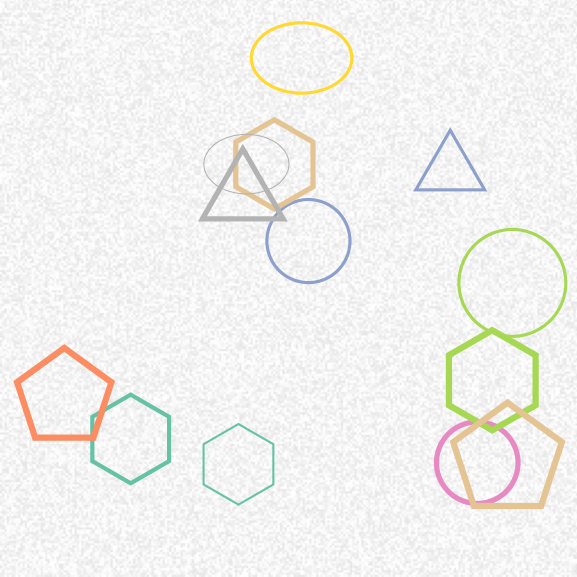[{"shape": "hexagon", "thickness": 2, "radius": 0.38, "center": [0.226, 0.239]}, {"shape": "hexagon", "thickness": 1, "radius": 0.35, "center": [0.413, 0.195]}, {"shape": "pentagon", "thickness": 3, "radius": 0.43, "center": [0.111, 0.311]}, {"shape": "triangle", "thickness": 1.5, "radius": 0.34, "center": [0.78, 0.705]}, {"shape": "circle", "thickness": 1.5, "radius": 0.36, "center": [0.534, 0.582]}, {"shape": "circle", "thickness": 2.5, "radius": 0.35, "center": [0.826, 0.198]}, {"shape": "hexagon", "thickness": 3, "radius": 0.43, "center": [0.852, 0.341]}, {"shape": "circle", "thickness": 1.5, "radius": 0.46, "center": [0.887, 0.509]}, {"shape": "oval", "thickness": 1.5, "radius": 0.44, "center": [0.522, 0.899]}, {"shape": "hexagon", "thickness": 2.5, "radius": 0.39, "center": [0.475, 0.714]}, {"shape": "pentagon", "thickness": 3, "radius": 0.49, "center": [0.879, 0.203]}, {"shape": "triangle", "thickness": 2.5, "radius": 0.4, "center": [0.42, 0.661]}, {"shape": "oval", "thickness": 0.5, "radius": 0.37, "center": [0.427, 0.715]}]